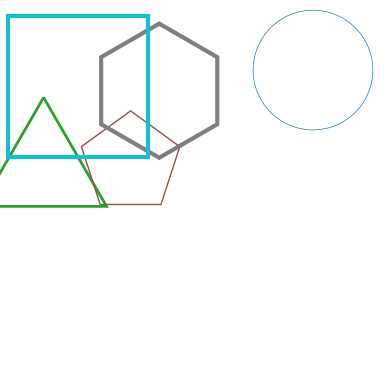[{"shape": "circle", "thickness": 0.5, "radius": 0.78, "center": [0.813, 0.818]}, {"shape": "triangle", "thickness": 2, "radius": 0.94, "center": [0.113, 0.558]}, {"shape": "pentagon", "thickness": 1, "radius": 0.67, "center": [0.339, 0.578]}, {"shape": "hexagon", "thickness": 3, "radius": 0.87, "center": [0.414, 0.764]}, {"shape": "square", "thickness": 3, "radius": 0.91, "center": [0.202, 0.775]}]